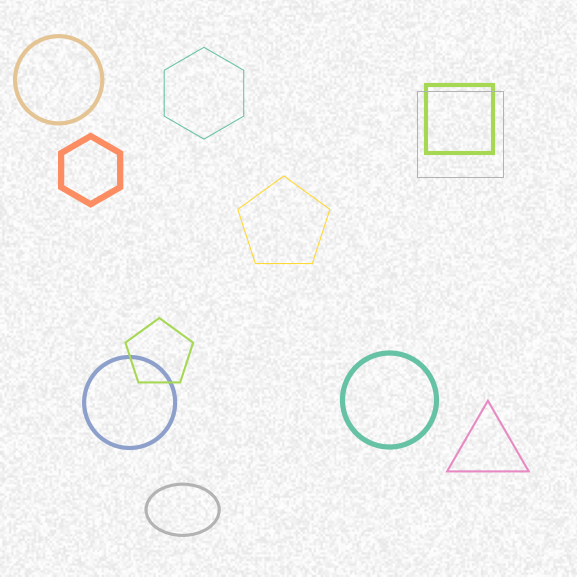[{"shape": "circle", "thickness": 2.5, "radius": 0.41, "center": [0.674, 0.306]}, {"shape": "hexagon", "thickness": 0.5, "radius": 0.4, "center": [0.353, 0.838]}, {"shape": "hexagon", "thickness": 3, "radius": 0.3, "center": [0.157, 0.704]}, {"shape": "circle", "thickness": 2, "radius": 0.39, "center": [0.224, 0.302]}, {"shape": "triangle", "thickness": 1, "radius": 0.41, "center": [0.845, 0.224]}, {"shape": "pentagon", "thickness": 1, "radius": 0.31, "center": [0.276, 0.387]}, {"shape": "square", "thickness": 2, "radius": 0.29, "center": [0.795, 0.793]}, {"shape": "pentagon", "thickness": 0.5, "radius": 0.42, "center": [0.491, 0.611]}, {"shape": "circle", "thickness": 2, "radius": 0.38, "center": [0.102, 0.861]}, {"shape": "square", "thickness": 0.5, "radius": 0.38, "center": [0.797, 0.767]}, {"shape": "oval", "thickness": 1.5, "radius": 0.32, "center": [0.316, 0.116]}]